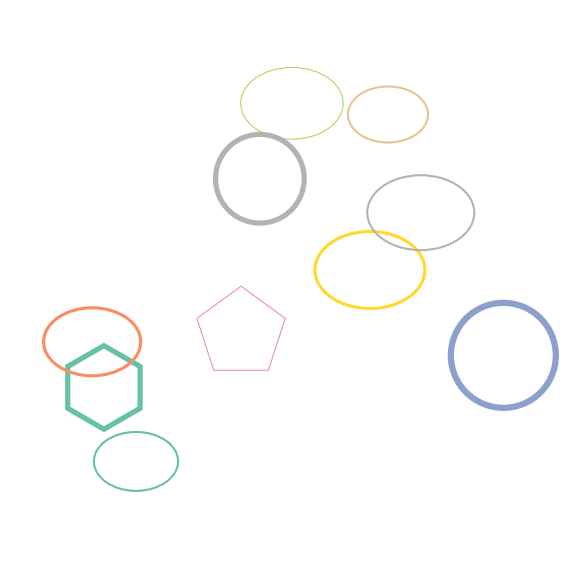[{"shape": "oval", "thickness": 1, "radius": 0.36, "center": [0.235, 0.2]}, {"shape": "hexagon", "thickness": 2.5, "radius": 0.36, "center": [0.18, 0.328]}, {"shape": "oval", "thickness": 1.5, "radius": 0.42, "center": [0.16, 0.407]}, {"shape": "circle", "thickness": 3, "radius": 0.45, "center": [0.872, 0.384]}, {"shape": "pentagon", "thickness": 0.5, "radius": 0.4, "center": [0.417, 0.423]}, {"shape": "oval", "thickness": 0.5, "radius": 0.44, "center": [0.506, 0.82]}, {"shape": "oval", "thickness": 1.5, "radius": 0.48, "center": [0.641, 0.532]}, {"shape": "oval", "thickness": 1, "radius": 0.35, "center": [0.672, 0.801]}, {"shape": "circle", "thickness": 2.5, "radius": 0.38, "center": [0.45, 0.69]}, {"shape": "oval", "thickness": 1, "radius": 0.46, "center": [0.729, 0.631]}]